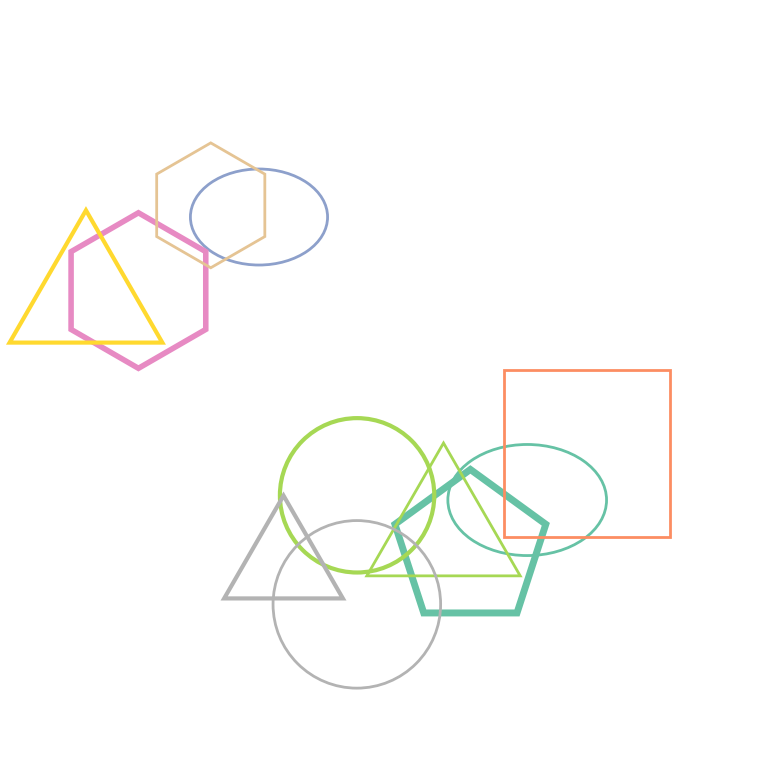[{"shape": "pentagon", "thickness": 2.5, "radius": 0.52, "center": [0.611, 0.287]}, {"shape": "oval", "thickness": 1, "radius": 0.52, "center": [0.685, 0.351]}, {"shape": "square", "thickness": 1, "radius": 0.54, "center": [0.762, 0.411]}, {"shape": "oval", "thickness": 1, "radius": 0.45, "center": [0.336, 0.718]}, {"shape": "hexagon", "thickness": 2, "radius": 0.5, "center": [0.18, 0.623]}, {"shape": "triangle", "thickness": 1, "radius": 0.57, "center": [0.576, 0.31]}, {"shape": "circle", "thickness": 1.5, "radius": 0.5, "center": [0.464, 0.357]}, {"shape": "triangle", "thickness": 1.5, "radius": 0.57, "center": [0.112, 0.612]}, {"shape": "hexagon", "thickness": 1, "radius": 0.41, "center": [0.274, 0.733]}, {"shape": "circle", "thickness": 1, "radius": 0.54, "center": [0.463, 0.215]}, {"shape": "triangle", "thickness": 1.5, "radius": 0.45, "center": [0.368, 0.267]}]